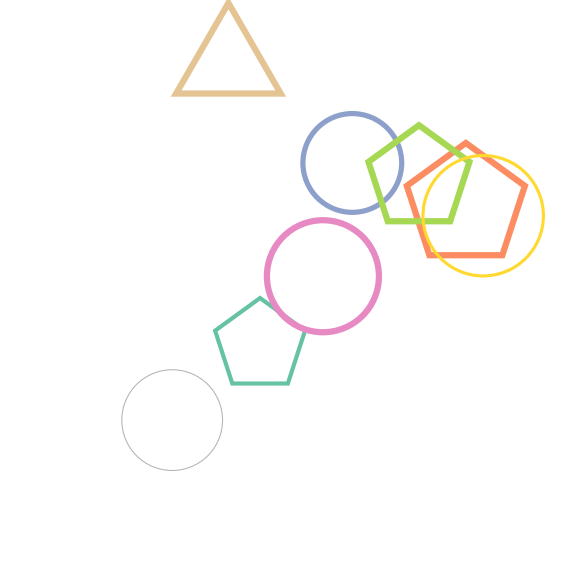[{"shape": "pentagon", "thickness": 2, "radius": 0.41, "center": [0.45, 0.401]}, {"shape": "pentagon", "thickness": 3, "radius": 0.54, "center": [0.807, 0.644]}, {"shape": "circle", "thickness": 2.5, "radius": 0.43, "center": [0.61, 0.717]}, {"shape": "circle", "thickness": 3, "radius": 0.49, "center": [0.559, 0.521]}, {"shape": "pentagon", "thickness": 3, "radius": 0.46, "center": [0.725, 0.69]}, {"shape": "circle", "thickness": 1.5, "radius": 0.52, "center": [0.837, 0.626]}, {"shape": "triangle", "thickness": 3, "radius": 0.52, "center": [0.396, 0.889]}, {"shape": "circle", "thickness": 0.5, "radius": 0.44, "center": [0.298, 0.272]}]